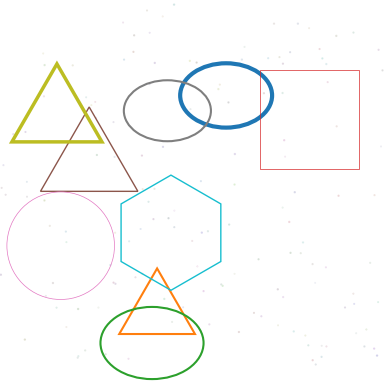[{"shape": "oval", "thickness": 3, "radius": 0.6, "center": [0.587, 0.752]}, {"shape": "triangle", "thickness": 1.5, "radius": 0.57, "center": [0.408, 0.189]}, {"shape": "oval", "thickness": 1.5, "radius": 0.67, "center": [0.395, 0.109]}, {"shape": "square", "thickness": 0.5, "radius": 0.65, "center": [0.803, 0.69]}, {"shape": "triangle", "thickness": 1, "radius": 0.73, "center": [0.232, 0.576]}, {"shape": "circle", "thickness": 0.5, "radius": 0.7, "center": [0.158, 0.362]}, {"shape": "oval", "thickness": 1.5, "radius": 0.57, "center": [0.435, 0.712]}, {"shape": "triangle", "thickness": 2.5, "radius": 0.67, "center": [0.148, 0.699]}, {"shape": "hexagon", "thickness": 1, "radius": 0.75, "center": [0.444, 0.396]}]